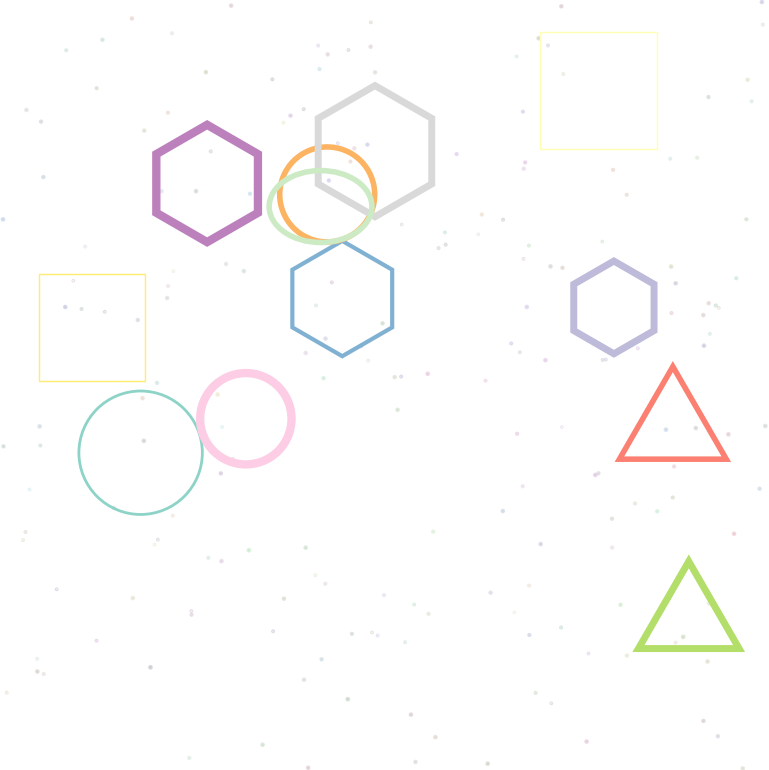[{"shape": "circle", "thickness": 1, "radius": 0.4, "center": [0.183, 0.412]}, {"shape": "square", "thickness": 0.5, "radius": 0.38, "center": [0.777, 0.883]}, {"shape": "hexagon", "thickness": 2.5, "radius": 0.3, "center": [0.797, 0.601]}, {"shape": "triangle", "thickness": 2, "radius": 0.4, "center": [0.874, 0.444]}, {"shape": "hexagon", "thickness": 1.5, "radius": 0.37, "center": [0.444, 0.612]}, {"shape": "circle", "thickness": 2, "radius": 0.31, "center": [0.425, 0.747]}, {"shape": "triangle", "thickness": 2.5, "radius": 0.38, "center": [0.895, 0.195]}, {"shape": "circle", "thickness": 3, "radius": 0.3, "center": [0.319, 0.456]}, {"shape": "hexagon", "thickness": 2.5, "radius": 0.43, "center": [0.487, 0.804]}, {"shape": "hexagon", "thickness": 3, "radius": 0.38, "center": [0.269, 0.762]}, {"shape": "oval", "thickness": 2, "radius": 0.33, "center": [0.416, 0.732]}, {"shape": "square", "thickness": 0.5, "radius": 0.35, "center": [0.119, 0.575]}]